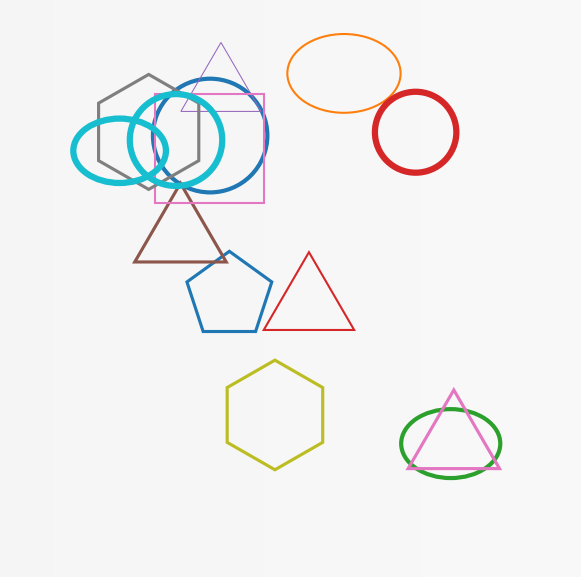[{"shape": "circle", "thickness": 2, "radius": 0.49, "center": [0.362, 0.764]}, {"shape": "pentagon", "thickness": 1.5, "radius": 0.38, "center": [0.395, 0.487]}, {"shape": "oval", "thickness": 1, "radius": 0.49, "center": [0.592, 0.872]}, {"shape": "oval", "thickness": 2, "radius": 0.43, "center": [0.775, 0.231]}, {"shape": "triangle", "thickness": 1, "radius": 0.45, "center": [0.532, 0.473]}, {"shape": "circle", "thickness": 3, "radius": 0.35, "center": [0.715, 0.77]}, {"shape": "triangle", "thickness": 0.5, "radius": 0.4, "center": [0.38, 0.846]}, {"shape": "triangle", "thickness": 1.5, "radius": 0.45, "center": [0.31, 0.591]}, {"shape": "triangle", "thickness": 1.5, "radius": 0.45, "center": [0.781, 0.233]}, {"shape": "square", "thickness": 1, "radius": 0.47, "center": [0.36, 0.742]}, {"shape": "hexagon", "thickness": 1.5, "radius": 0.5, "center": [0.256, 0.771]}, {"shape": "hexagon", "thickness": 1.5, "radius": 0.47, "center": [0.473, 0.281]}, {"shape": "oval", "thickness": 3, "radius": 0.4, "center": [0.206, 0.738]}, {"shape": "circle", "thickness": 3, "radius": 0.4, "center": [0.303, 0.757]}]